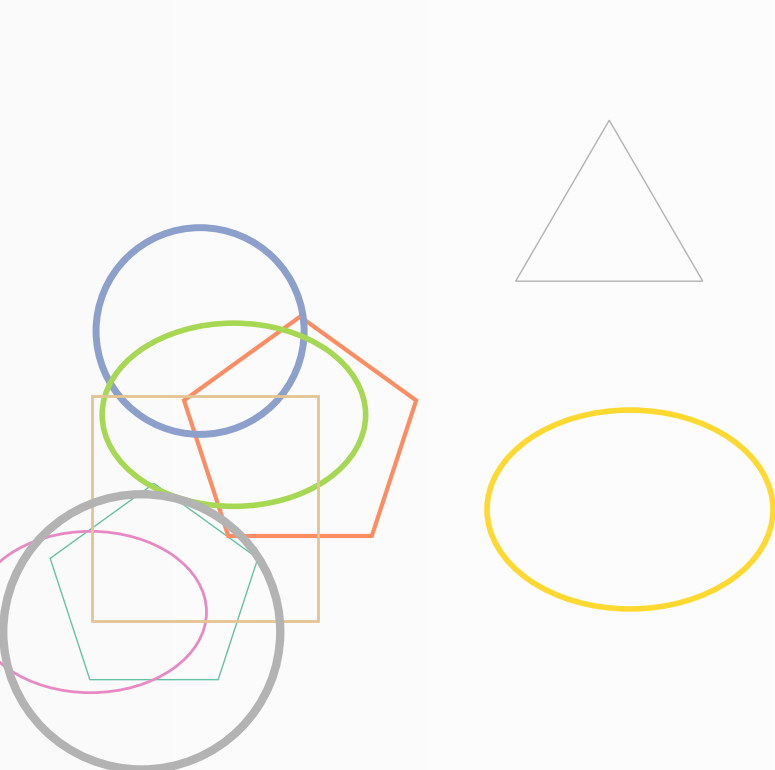[{"shape": "pentagon", "thickness": 0.5, "radius": 0.7, "center": [0.199, 0.231]}, {"shape": "pentagon", "thickness": 1.5, "radius": 0.79, "center": [0.387, 0.431]}, {"shape": "circle", "thickness": 2.5, "radius": 0.67, "center": [0.258, 0.57]}, {"shape": "oval", "thickness": 1, "radius": 0.75, "center": [0.117, 0.205]}, {"shape": "oval", "thickness": 2, "radius": 0.85, "center": [0.302, 0.461]}, {"shape": "oval", "thickness": 2, "radius": 0.92, "center": [0.813, 0.338]}, {"shape": "square", "thickness": 1, "radius": 0.73, "center": [0.264, 0.339]}, {"shape": "triangle", "thickness": 0.5, "radius": 0.7, "center": [0.786, 0.704]}, {"shape": "circle", "thickness": 3, "radius": 0.89, "center": [0.183, 0.179]}]